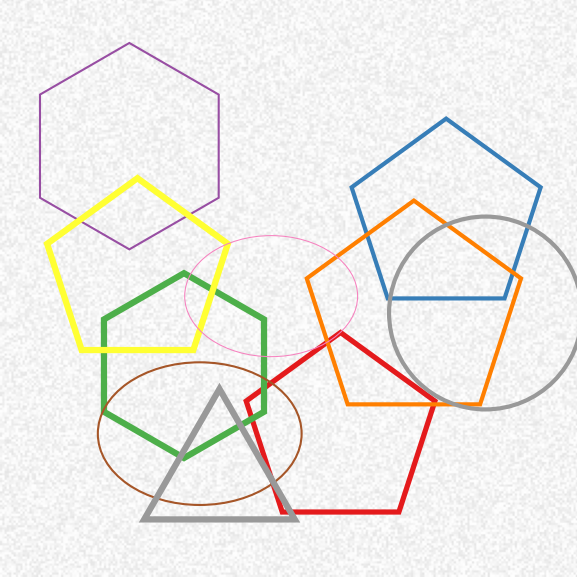[{"shape": "pentagon", "thickness": 2.5, "radius": 0.86, "center": [0.59, 0.252]}, {"shape": "pentagon", "thickness": 2, "radius": 0.86, "center": [0.773, 0.622]}, {"shape": "hexagon", "thickness": 3, "radius": 0.8, "center": [0.319, 0.366]}, {"shape": "hexagon", "thickness": 1, "radius": 0.89, "center": [0.224, 0.746]}, {"shape": "pentagon", "thickness": 2, "radius": 0.98, "center": [0.717, 0.457]}, {"shape": "pentagon", "thickness": 3, "radius": 0.82, "center": [0.238, 0.526]}, {"shape": "oval", "thickness": 1, "radius": 0.88, "center": [0.346, 0.248]}, {"shape": "oval", "thickness": 0.5, "radius": 0.75, "center": [0.47, 0.486]}, {"shape": "circle", "thickness": 2, "radius": 0.83, "center": [0.841, 0.457]}, {"shape": "triangle", "thickness": 3, "radius": 0.75, "center": [0.38, 0.175]}]